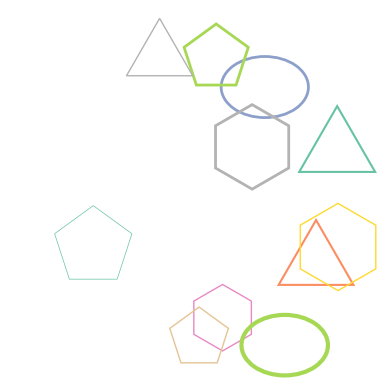[{"shape": "pentagon", "thickness": 0.5, "radius": 0.53, "center": [0.242, 0.36]}, {"shape": "triangle", "thickness": 1.5, "radius": 0.57, "center": [0.876, 0.61]}, {"shape": "triangle", "thickness": 1.5, "radius": 0.56, "center": [0.821, 0.316]}, {"shape": "oval", "thickness": 2, "radius": 0.57, "center": [0.688, 0.774]}, {"shape": "hexagon", "thickness": 1, "radius": 0.43, "center": [0.578, 0.175]}, {"shape": "oval", "thickness": 3, "radius": 0.56, "center": [0.739, 0.104]}, {"shape": "pentagon", "thickness": 2, "radius": 0.44, "center": [0.562, 0.85]}, {"shape": "hexagon", "thickness": 1, "radius": 0.57, "center": [0.878, 0.358]}, {"shape": "pentagon", "thickness": 1, "radius": 0.4, "center": [0.517, 0.122]}, {"shape": "triangle", "thickness": 1, "radius": 0.5, "center": [0.415, 0.853]}, {"shape": "hexagon", "thickness": 2, "radius": 0.55, "center": [0.655, 0.618]}]